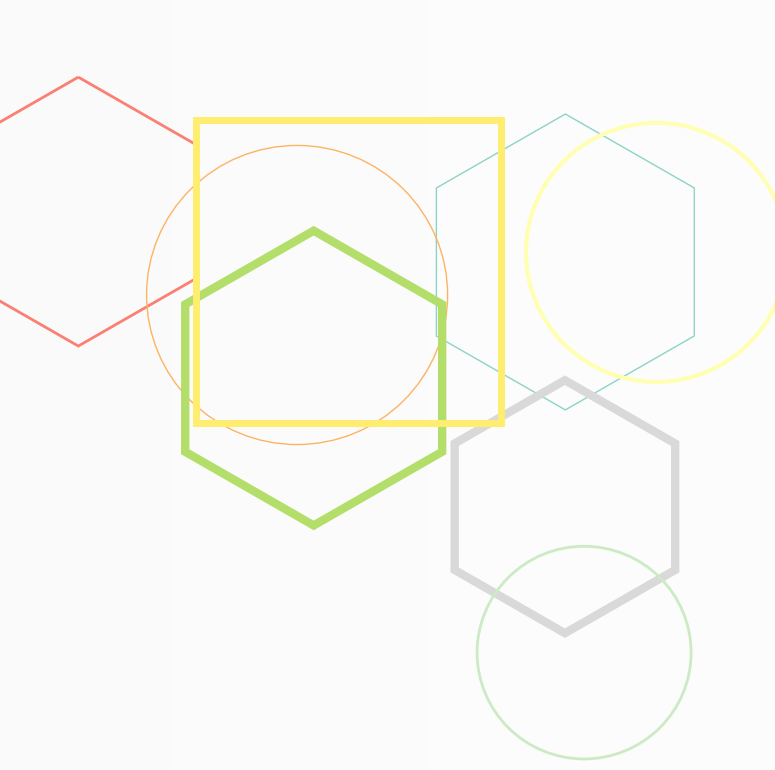[{"shape": "hexagon", "thickness": 0.5, "radius": 0.96, "center": [0.729, 0.66]}, {"shape": "circle", "thickness": 1.5, "radius": 0.84, "center": [0.847, 0.672]}, {"shape": "hexagon", "thickness": 1, "radius": 0.87, "center": [0.101, 0.725]}, {"shape": "circle", "thickness": 0.5, "radius": 0.97, "center": [0.383, 0.617]}, {"shape": "hexagon", "thickness": 3, "radius": 0.96, "center": [0.405, 0.509]}, {"shape": "hexagon", "thickness": 3, "radius": 0.82, "center": [0.729, 0.342]}, {"shape": "circle", "thickness": 1, "radius": 0.69, "center": [0.754, 0.152]}, {"shape": "square", "thickness": 2.5, "radius": 0.98, "center": [0.45, 0.647]}]